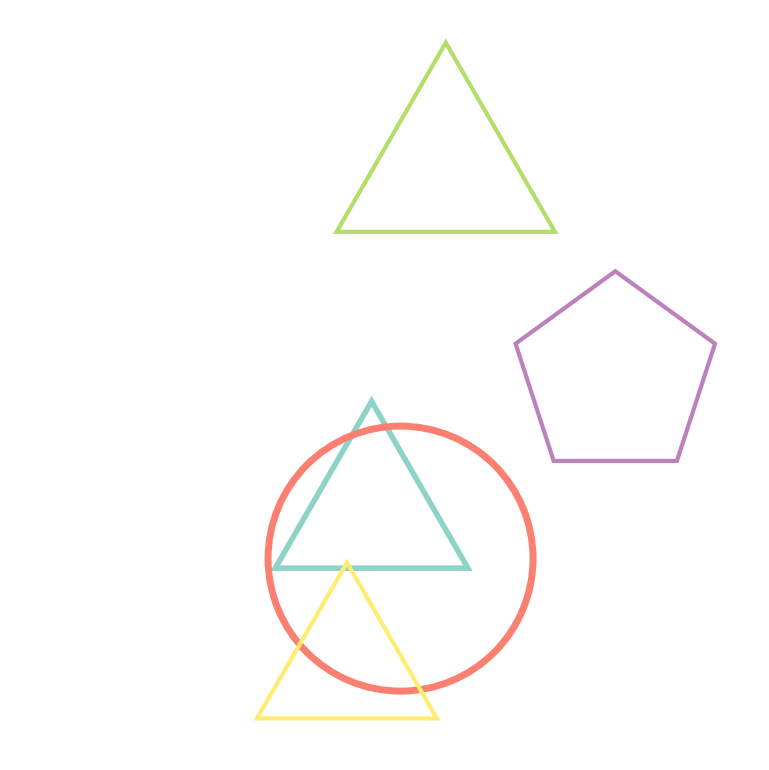[{"shape": "triangle", "thickness": 2, "radius": 0.72, "center": [0.483, 0.334]}, {"shape": "circle", "thickness": 2.5, "radius": 0.86, "center": [0.52, 0.275]}, {"shape": "triangle", "thickness": 1.5, "radius": 0.82, "center": [0.579, 0.781]}, {"shape": "pentagon", "thickness": 1.5, "radius": 0.68, "center": [0.799, 0.512]}, {"shape": "triangle", "thickness": 1.5, "radius": 0.67, "center": [0.451, 0.134]}]